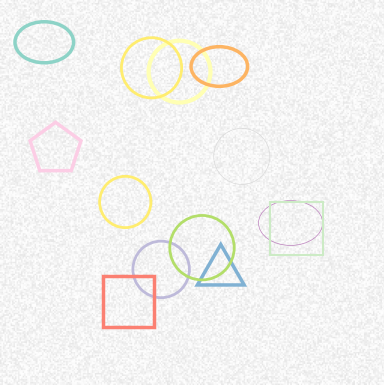[{"shape": "oval", "thickness": 2.5, "radius": 0.38, "center": [0.115, 0.89]}, {"shape": "circle", "thickness": 3, "radius": 0.4, "center": [0.466, 0.814]}, {"shape": "circle", "thickness": 2, "radius": 0.37, "center": [0.419, 0.3]}, {"shape": "square", "thickness": 2.5, "radius": 0.33, "center": [0.335, 0.218]}, {"shape": "triangle", "thickness": 2.5, "radius": 0.35, "center": [0.573, 0.295]}, {"shape": "oval", "thickness": 2.5, "radius": 0.37, "center": [0.57, 0.827]}, {"shape": "circle", "thickness": 2, "radius": 0.42, "center": [0.525, 0.357]}, {"shape": "pentagon", "thickness": 2.5, "radius": 0.35, "center": [0.144, 0.613]}, {"shape": "circle", "thickness": 0.5, "radius": 0.36, "center": [0.628, 0.594]}, {"shape": "oval", "thickness": 0.5, "radius": 0.42, "center": [0.755, 0.421]}, {"shape": "square", "thickness": 1.5, "radius": 0.34, "center": [0.771, 0.406]}, {"shape": "circle", "thickness": 2, "radius": 0.33, "center": [0.325, 0.475]}, {"shape": "circle", "thickness": 2, "radius": 0.39, "center": [0.394, 0.824]}]